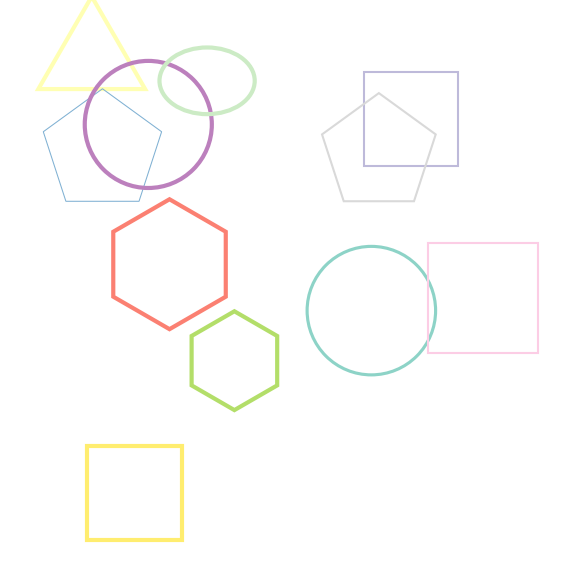[{"shape": "circle", "thickness": 1.5, "radius": 0.56, "center": [0.643, 0.461]}, {"shape": "triangle", "thickness": 2, "radius": 0.53, "center": [0.159, 0.898]}, {"shape": "square", "thickness": 1, "radius": 0.4, "center": [0.712, 0.793]}, {"shape": "hexagon", "thickness": 2, "radius": 0.56, "center": [0.294, 0.542]}, {"shape": "pentagon", "thickness": 0.5, "radius": 0.54, "center": [0.177, 0.738]}, {"shape": "hexagon", "thickness": 2, "radius": 0.43, "center": [0.406, 0.375]}, {"shape": "square", "thickness": 1, "radius": 0.47, "center": [0.836, 0.483]}, {"shape": "pentagon", "thickness": 1, "radius": 0.52, "center": [0.656, 0.734]}, {"shape": "circle", "thickness": 2, "radius": 0.55, "center": [0.257, 0.784]}, {"shape": "oval", "thickness": 2, "radius": 0.41, "center": [0.359, 0.859]}, {"shape": "square", "thickness": 2, "radius": 0.41, "center": [0.233, 0.146]}]